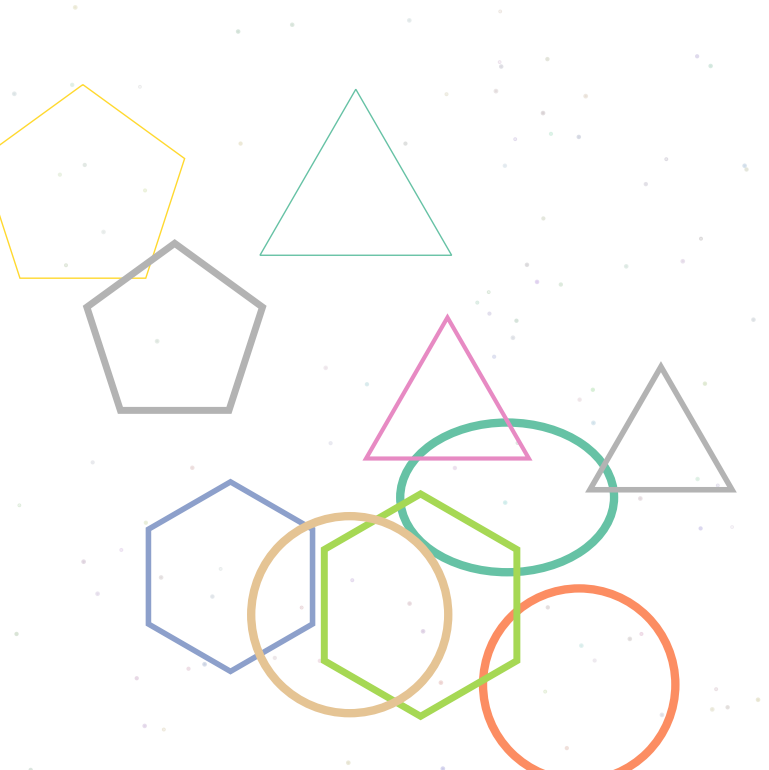[{"shape": "triangle", "thickness": 0.5, "radius": 0.72, "center": [0.462, 0.74]}, {"shape": "oval", "thickness": 3, "radius": 0.69, "center": [0.659, 0.354]}, {"shape": "circle", "thickness": 3, "radius": 0.62, "center": [0.752, 0.111]}, {"shape": "hexagon", "thickness": 2, "radius": 0.62, "center": [0.299, 0.251]}, {"shape": "triangle", "thickness": 1.5, "radius": 0.61, "center": [0.581, 0.466]}, {"shape": "hexagon", "thickness": 2.5, "radius": 0.72, "center": [0.546, 0.214]}, {"shape": "pentagon", "thickness": 0.5, "radius": 0.69, "center": [0.108, 0.751]}, {"shape": "circle", "thickness": 3, "radius": 0.64, "center": [0.454, 0.202]}, {"shape": "triangle", "thickness": 2, "radius": 0.53, "center": [0.858, 0.417]}, {"shape": "pentagon", "thickness": 2.5, "radius": 0.6, "center": [0.227, 0.564]}]